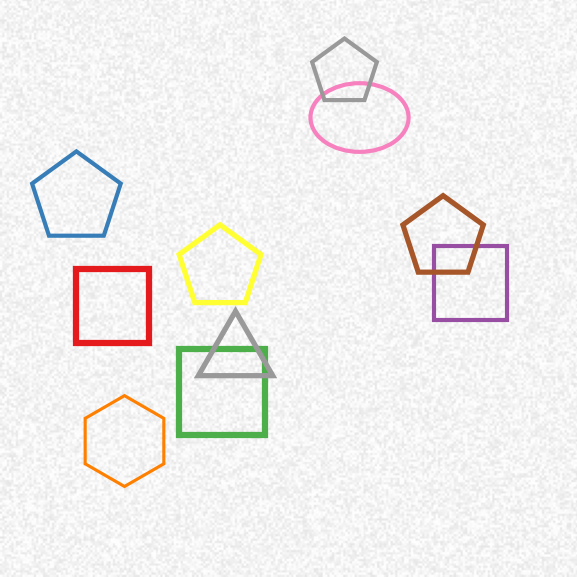[{"shape": "square", "thickness": 3, "radius": 0.32, "center": [0.194, 0.469]}, {"shape": "pentagon", "thickness": 2, "radius": 0.4, "center": [0.132, 0.656]}, {"shape": "square", "thickness": 3, "radius": 0.37, "center": [0.385, 0.32]}, {"shape": "square", "thickness": 2, "radius": 0.32, "center": [0.815, 0.509]}, {"shape": "hexagon", "thickness": 1.5, "radius": 0.39, "center": [0.216, 0.235]}, {"shape": "pentagon", "thickness": 2.5, "radius": 0.37, "center": [0.381, 0.535]}, {"shape": "pentagon", "thickness": 2.5, "radius": 0.37, "center": [0.767, 0.587]}, {"shape": "oval", "thickness": 2, "radius": 0.42, "center": [0.623, 0.796]}, {"shape": "triangle", "thickness": 2.5, "radius": 0.37, "center": [0.408, 0.386]}, {"shape": "pentagon", "thickness": 2, "radius": 0.29, "center": [0.596, 0.873]}]